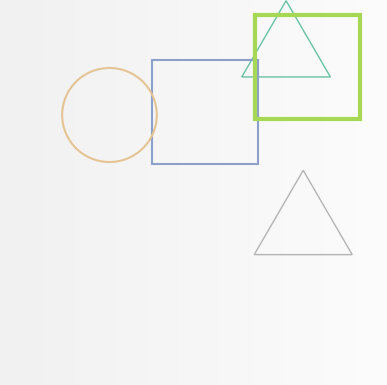[{"shape": "triangle", "thickness": 1, "radius": 0.66, "center": [0.738, 0.866]}, {"shape": "square", "thickness": 1.5, "radius": 0.68, "center": [0.53, 0.709]}, {"shape": "square", "thickness": 3, "radius": 0.68, "center": [0.793, 0.826]}, {"shape": "circle", "thickness": 1.5, "radius": 0.61, "center": [0.283, 0.701]}, {"shape": "triangle", "thickness": 1, "radius": 0.73, "center": [0.782, 0.412]}]